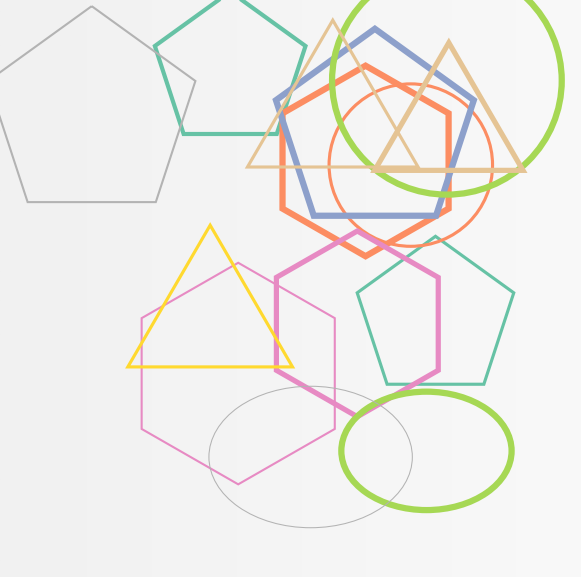[{"shape": "pentagon", "thickness": 2, "radius": 0.68, "center": [0.396, 0.877]}, {"shape": "pentagon", "thickness": 1.5, "radius": 0.71, "center": [0.749, 0.448]}, {"shape": "hexagon", "thickness": 3, "radius": 0.82, "center": [0.629, 0.72]}, {"shape": "circle", "thickness": 1.5, "radius": 0.7, "center": [0.707, 0.713]}, {"shape": "pentagon", "thickness": 3, "radius": 0.89, "center": [0.645, 0.77]}, {"shape": "hexagon", "thickness": 1, "radius": 0.96, "center": [0.41, 0.352]}, {"shape": "hexagon", "thickness": 2.5, "radius": 0.8, "center": [0.615, 0.438]}, {"shape": "circle", "thickness": 3, "radius": 0.99, "center": [0.769, 0.86]}, {"shape": "oval", "thickness": 3, "radius": 0.73, "center": [0.734, 0.218]}, {"shape": "triangle", "thickness": 1.5, "radius": 0.82, "center": [0.362, 0.446]}, {"shape": "triangle", "thickness": 1.5, "radius": 0.85, "center": [0.573, 0.795]}, {"shape": "triangle", "thickness": 2.5, "radius": 0.74, "center": [0.772, 0.778]}, {"shape": "pentagon", "thickness": 1, "radius": 0.94, "center": [0.158, 0.801]}, {"shape": "oval", "thickness": 0.5, "radius": 0.87, "center": [0.534, 0.208]}]